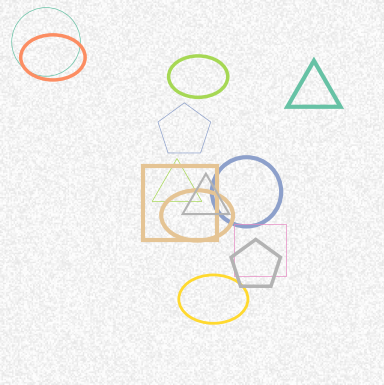[{"shape": "circle", "thickness": 0.5, "radius": 0.45, "center": [0.12, 0.891]}, {"shape": "triangle", "thickness": 3, "radius": 0.4, "center": [0.815, 0.763]}, {"shape": "oval", "thickness": 2.5, "radius": 0.42, "center": [0.137, 0.851]}, {"shape": "circle", "thickness": 3, "radius": 0.45, "center": [0.64, 0.502]}, {"shape": "pentagon", "thickness": 0.5, "radius": 0.36, "center": [0.479, 0.661]}, {"shape": "square", "thickness": 0.5, "radius": 0.33, "center": [0.676, 0.351]}, {"shape": "triangle", "thickness": 0.5, "radius": 0.37, "center": [0.46, 0.514]}, {"shape": "oval", "thickness": 2.5, "radius": 0.38, "center": [0.515, 0.801]}, {"shape": "oval", "thickness": 2, "radius": 0.45, "center": [0.554, 0.223]}, {"shape": "square", "thickness": 3, "radius": 0.48, "center": [0.466, 0.473]}, {"shape": "oval", "thickness": 3, "radius": 0.47, "center": [0.512, 0.441]}, {"shape": "pentagon", "thickness": 2.5, "radius": 0.34, "center": [0.664, 0.311]}, {"shape": "triangle", "thickness": 1.5, "radius": 0.35, "center": [0.535, 0.479]}]